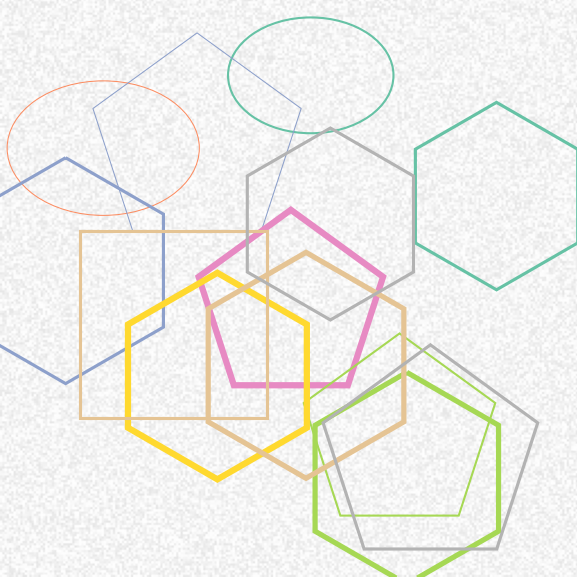[{"shape": "oval", "thickness": 1, "radius": 0.72, "center": [0.538, 0.869]}, {"shape": "hexagon", "thickness": 1.5, "radius": 0.81, "center": [0.86, 0.66]}, {"shape": "oval", "thickness": 0.5, "radius": 0.83, "center": [0.179, 0.743]}, {"shape": "pentagon", "thickness": 0.5, "radius": 0.95, "center": [0.341, 0.753]}, {"shape": "hexagon", "thickness": 1.5, "radius": 0.98, "center": [0.114, 0.53]}, {"shape": "pentagon", "thickness": 3, "radius": 0.84, "center": [0.504, 0.468]}, {"shape": "hexagon", "thickness": 2.5, "radius": 0.92, "center": [0.704, 0.171]}, {"shape": "pentagon", "thickness": 1, "radius": 0.87, "center": [0.692, 0.247]}, {"shape": "hexagon", "thickness": 3, "radius": 0.89, "center": [0.376, 0.348]}, {"shape": "square", "thickness": 1.5, "radius": 0.81, "center": [0.3, 0.437]}, {"shape": "hexagon", "thickness": 2.5, "radius": 0.98, "center": [0.53, 0.367]}, {"shape": "hexagon", "thickness": 1.5, "radius": 0.83, "center": [0.572, 0.611]}, {"shape": "pentagon", "thickness": 1.5, "radius": 0.98, "center": [0.745, 0.207]}]